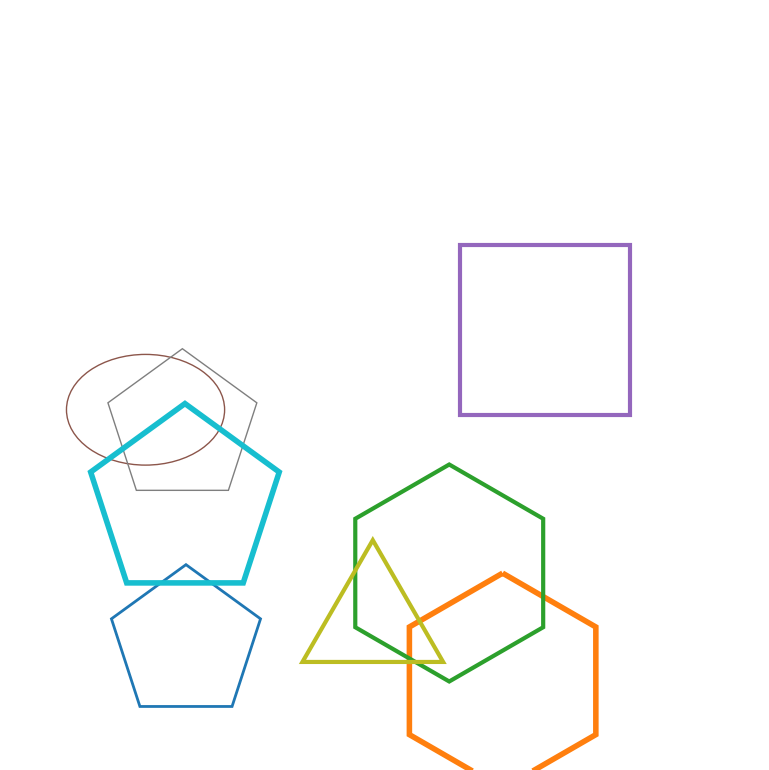[{"shape": "pentagon", "thickness": 1, "radius": 0.51, "center": [0.242, 0.165]}, {"shape": "hexagon", "thickness": 2, "radius": 0.7, "center": [0.653, 0.116]}, {"shape": "hexagon", "thickness": 1.5, "radius": 0.7, "center": [0.583, 0.256]}, {"shape": "square", "thickness": 1.5, "radius": 0.55, "center": [0.708, 0.572]}, {"shape": "oval", "thickness": 0.5, "radius": 0.51, "center": [0.189, 0.468]}, {"shape": "pentagon", "thickness": 0.5, "radius": 0.51, "center": [0.237, 0.445]}, {"shape": "triangle", "thickness": 1.5, "radius": 0.53, "center": [0.484, 0.193]}, {"shape": "pentagon", "thickness": 2, "radius": 0.64, "center": [0.24, 0.347]}]